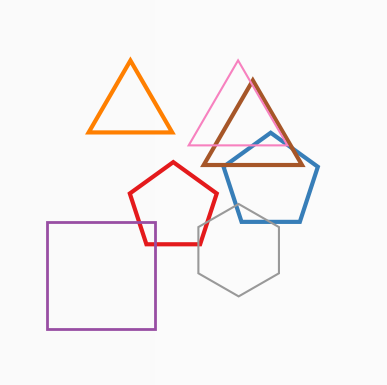[{"shape": "pentagon", "thickness": 3, "radius": 0.59, "center": [0.447, 0.461]}, {"shape": "pentagon", "thickness": 3, "radius": 0.64, "center": [0.699, 0.527]}, {"shape": "square", "thickness": 2, "radius": 0.7, "center": [0.261, 0.284]}, {"shape": "triangle", "thickness": 3, "radius": 0.62, "center": [0.337, 0.718]}, {"shape": "triangle", "thickness": 3, "radius": 0.73, "center": [0.653, 0.645]}, {"shape": "triangle", "thickness": 1.5, "radius": 0.74, "center": [0.614, 0.696]}, {"shape": "hexagon", "thickness": 1.5, "radius": 0.6, "center": [0.616, 0.35]}]